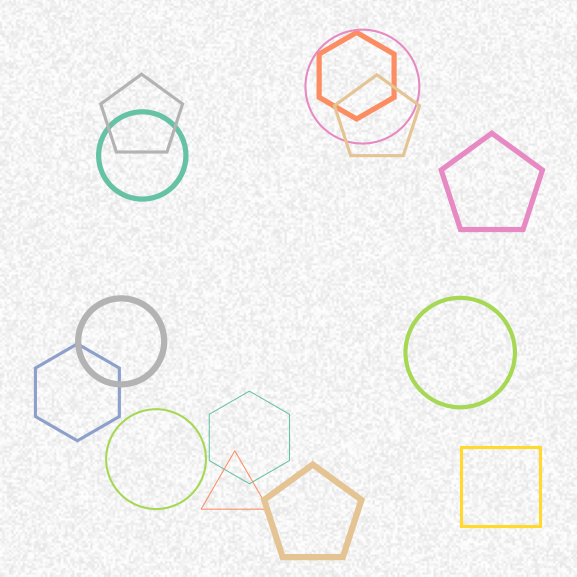[{"shape": "hexagon", "thickness": 0.5, "radius": 0.4, "center": [0.432, 0.242]}, {"shape": "circle", "thickness": 2.5, "radius": 0.38, "center": [0.246, 0.73]}, {"shape": "hexagon", "thickness": 2.5, "radius": 0.37, "center": [0.618, 0.868]}, {"shape": "triangle", "thickness": 0.5, "radius": 0.34, "center": [0.407, 0.151]}, {"shape": "hexagon", "thickness": 1.5, "radius": 0.42, "center": [0.134, 0.32]}, {"shape": "pentagon", "thickness": 2.5, "radius": 0.46, "center": [0.852, 0.676]}, {"shape": "circle", "thickness": 1, "radius": 0.49, "center": [0.628, 0.849]}, {"shape": "circle", "thickness": 1, "radius": 0.43, "center": [0.27, 0.204]}, {"shape": "circle", "thickness": 2, "radius": 0.47, "center": [0.797, 0.389]}, {"shape": "square", "thickness": 1.5, "radius": 0.34, "center": [0.867, 0.157]}, {"shape": "pentagon", "thickness": 3, "radius": 0.44, "center": [0.542, 0.106]}, {"shape": "pentagon", "thickness": 1.5, "radius": 0.39, "center": [0.653, 0.792]}, {"shape": "pentagon", "thickness": 1.5, "radius": 0.37, "center": [0.245, 0.796]}, {"shape": "circle", "thickness": 3, "radius": 0.37, "center": [0.21, 0.408]}]